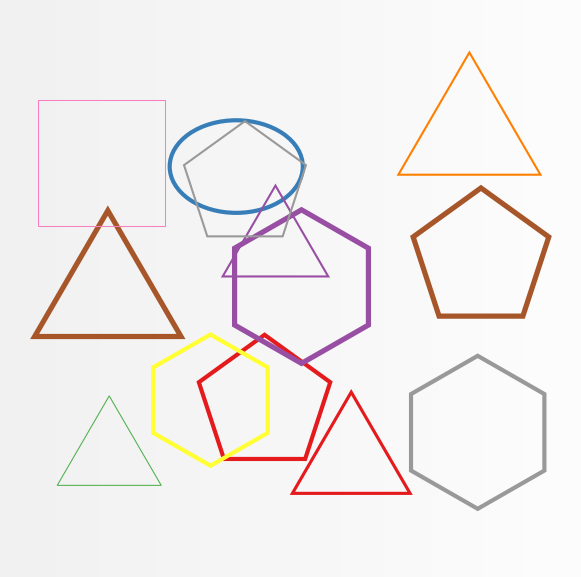[{"shape": "triangle", "thickness": 1.5, "radius": 0.58, "center": [0.604, 0.203]}, {"shape": "pentagon", "thickness": 2, "radius": 0.59, "center": [0.455, 0.301]}, {"shape": "oval", "thickness": 2, "radius": 0.57, "center": [0.406, 0.711]}, {"shape": "triangle", "thickness": 0.5, "radius": 0.52, "center": [0.188, 0.21]}, {"shape": "triangle", "thickness": 1, "radius": 0.52, "center": [0.474, 0.573]}, {"shape": "hexagon", "thickness": 2.5, "radius": 0.66, "center": [0.519, 0.503]}, {"shape": "triangle", "thickness": 1, "radius": 0.71, "center": [0.808, 0.767]}, {"shape": "hexagon", "thickness": 2, "radius": 0.57, "center": [0.362, 0.306]}, {"shape": "pentagon", "thickness": 2.5, "radius": 0.61, "center": [0.827, 0.551]}, {"shape": "triangle", "thickness": 2.5, "radius": 0.73, "center": [0.185, 0.489]}, {"shape": "square", "thickness": 0.5, "radius": 0.55, "center": [0.175, 0.717]}, {"shape": "pentagon", "thickness": 1, "radius": 0.55, "center": [0.421, 0.679]}, {"shape": "hexagon", "thickness": 2, "radius": 0.66, "center": [0.822, 0.251]}]